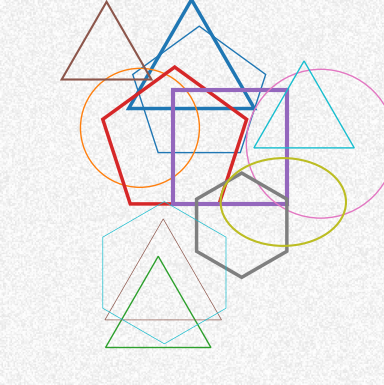[{"shape": "pentagon", "thickness": 1, "radius": 0.91, "center": [0.517, 0.75]}, {"shape": "triangle", "thickness": 2.5, "radius": 0.94, "center": [0.497, 0.812]}, {"shape": "circle", "thickness": 1, "radius": 0.77, "center": [0.363, 0.668]}, {"shape": "triangle", "thickness": 1, "radius": 0.79, "center": [0.411, 0.176]}, {"shape": "pentagon", "thickness": 2.5, "radius": 0.98, "center": [0.454, 0.629]}, {"shape": "square", "thickness": 3, "radius": 0.74, "center": [0.597, 0.618]}, {"shape": "triangle", "thickness": 1.5, "radius": 0.67, "center": [0.277, 0.861]}, {"shape": "triangle", "thickness": 0.5, "radius": 0.87, "center": [0.424, 0.257]}, {"shape": "circle", "thickness": 1, "radius": 0.97, "center": [0.833, 0.627]}, {"shape": "hexagon", "thickness": 2.5, "radius": 0.68, "center": [0.628, 0.415]}, {"shape": "oval", "thickness": 1.5, "radius": 0.81, "center": [0.736, 0.475]}, {"shape": "triangle", "thickness": 1, "radius": 0.75, "center": [0.79, 0.691]}, {"shape": "hexagon", "thickness": 0.5, "radius": 0.92, "center": [0.427, 0.292]}]